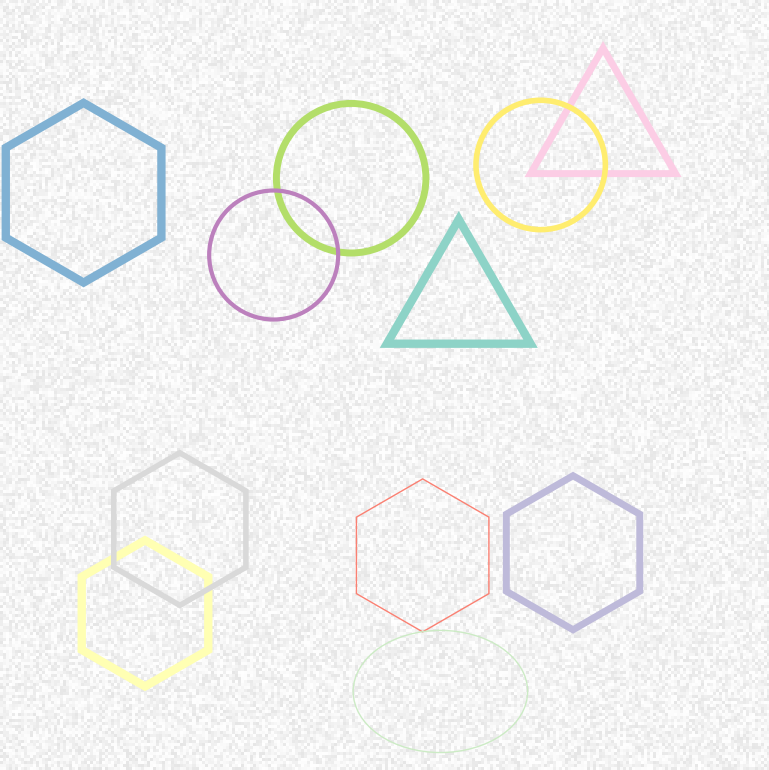[{"shape": "triangle", "thickness": 3, "radius": 0.54, "center": [0.596, 0.607]}, {"shape": "hexagon", "thickness": 3, "radius": 0.47, "center": [0.188, 0.203]}, {"shape": "hexagon", "thickness": 2.5, "radius": 0.5, "center": [0.744, 0.282]}, {"shape": "hexagon", "thickness": 0.5, "radius": 0.5, "center": [0.549, 0.279]}, {"shape": "hexagon", "thickness": 3, "radius": 0.58, "center": [0.109, 0.75]}, {"shape": "circle", "thickness": 2.5, "radius": 0.49, "center": [0.456, 0.769]}, {"shape": "triangle", "thickness": 2.5, "radius": 0.54, "center": [0.783, 0.829]}, {"shape": "hexagon", "thickness": 2, "radius": 0.5, "center": [0.234, 0.313]}, {"shape": "circle", "thickness": 1.5, "radius": 0.42, "center": [0.355, 0.669]}, {"shape": "oval", "thickness": 0.5, "radius": 0.57, "center": [0.572, 0.102]}, {"shape": "circle", "thickness": 2, "radius": 0.42, "center": [0.702, 0.786]}]